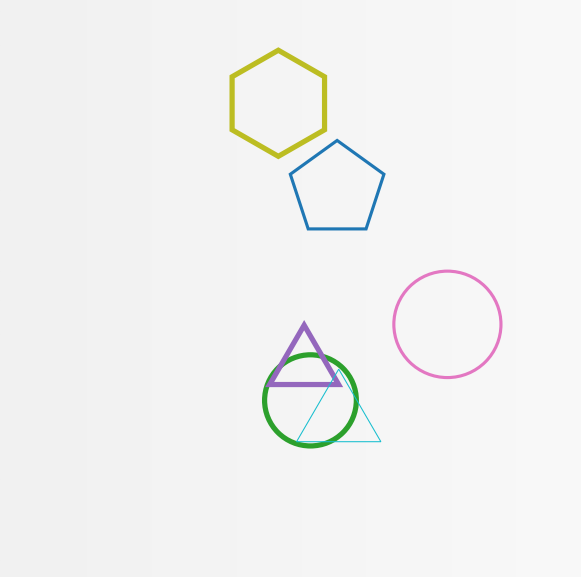[{"shape": "pentagon", "thickness": 1.5, "radius": 0.42, "center": [0.58, 0.671]}, {"shape": "circle", "thickness": 2.5, "radius": 0.39, "center": [0.534, 0.306]}, {"shape": "triangle", "thickness": 2.5, "radius": 0.34, "center": [0.523, 0.368]}, {"shape": "circle", "thickness": 1.5, "radius": 0.46, "center": [0.77, 0.437]}, {"shape": "hexagon", "thickness": 2.5, "radius": 0.46, "center": [0.479, 0.82]}, {"shape": "triangle", "thickness": 0.5, "radius": 0.42, "center": [0.583, 0.276]}]